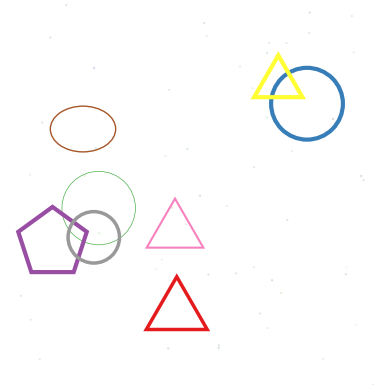[{"shape": "triangle", "thickness": 2.5, "radius": 0.46, "center": [0.459, 0.19]}, {"shape": "circle", "thickness": 3, "radius": 0.47, "center": [0.797, 0.731]}, {"shape": "circle", "thickness": 0.5, "radius": 0.48, "center": [0.256, 0.46]}, {"shape": "pentagon", "thickness": 3, "radius": 0.47, "center": [0.136, 0.369]}, {"shape": "triangle", "thickness": 3, "radius": 0.36, "center": [0.723, 0.784]}, {"shape": "oval", "thickness": 1, "radius": 0.42, "center": [0.216, 0.665]}, {"shape": "triangle", "thickness": 1.5, "radius": 0.42, "center": [0.455, 0.399]}, {"shape": "circle", "thickness": 2.5, "radius": 0.33, "center": [0.244, 0.384]}]